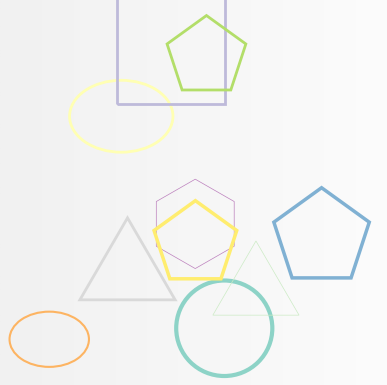[{"shape": "circle", "thickness": 3, "radius": 0.62, "center": [0.579, 0.147]}, {"shape": "oval", "thickness": 2, "radius": 0.67, "center": [0.313, 0.698]}, {"shape": "square", "thickness": 2, "radius": 0.7, "center": [0.441, 0.869]}, {"shape": "pentagon", "thickness": 2.5, "radius": 0.65, "center": [0.83, 0.383]}, {"shape": "oval", "thickness": 1.5, "radius": 0.51, "center": [0.127, 0.119]}, {"shape": "pentagon", "thickness": 2, "radius": 0.53, "center": [0.533, 0.853]}, {"shape": "triangle", "thickness": 2, "radius": 0.71, "center": [0.329, 0.292]}, {"shape": "hexagon", "thickness": 0.5, "radius": 0.58, "center": [0.504, 0.419]}, {"shape": "triangle", "thickness": 0.5, "radius": 0.64, "center": [0.661, 0.246]}, {"shape": "pentagon", "thickness": 2.5, "radius": 0.56, "center": [0.504, 0.367]}]